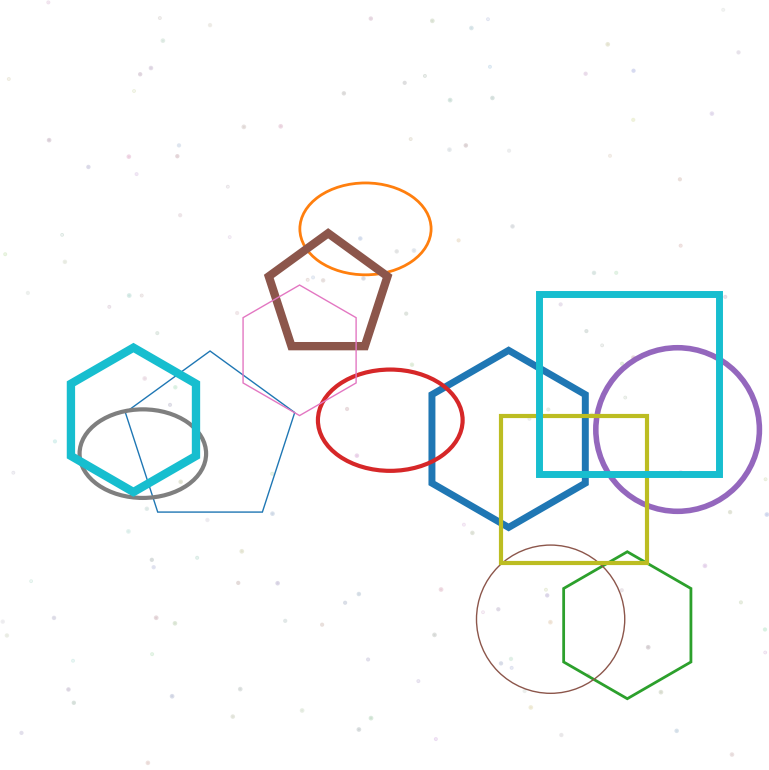[{"shape": "pentagon", "thickness": 0.5, "radius": 0.58, "center": [0.273, 0.429]}, {"shape": "hexagon", "thickness": 2.5, "radius": 0.57, "center": [0.661, 0.43]}, {"shape": "oval", "thickness": 1, "radius": 0.43, "center": [0.475, 0.703]}, {"shape": "hexagon", "thickness": 1, "radius": 0.48, "center": [0.815, 0.188]}, {"shape": "oval", "thickness": 1.5, "radius": 0.47, "center": [0.507, 0.454]}, {"shape": "circle", "thickness": 2, "radius": 0.53, "center": [0.88, 0.442]}, {"shape": "pentagon", "thickness": 3, "radius": 0.41, "center": [0.426, 0.616]}, {"shape": "circle", "thickness": 0.5, "radius": 0.48, "center": [0.715, 0.196]}, {"shape": "hexagon", "thickness": 0.5, "radius": 0.42, "center": [0.389, 0.545]}, {"shape": "oval", "thickness": 1.5, "radius": 0.41, "center": [0.186, 0.411]}, {"shape": "square", "thickness": 1.5, "radius": 0.47, "center": [0.745, 0.364]}, {"shape": "hexagon", "thickness": 3, "radius": 0.47, "center": [0.173, 0.455]}, {"shape": "square", "thickness": 2.5, "radius": 0.58, "center": [0.817, 0.501]}]